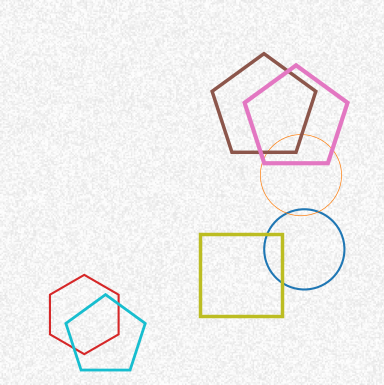[{"shape": "circle", "thickness": 1.5, "radius": 0.52, "center": [0.79, 0.352]}, {"shape": "circle", "thickness": 0.5, "radius": 0.53, "center": [0.782, 0.545]}, {"shape": "hexagon", "thickness": 1.5, "radius": 0.51, "center": [0.219, 0.183]}, {"shape": "pentagon", "thickness": 2.5, "radius": 0.71, "center": [0.686, 0.719]}, {"shape": "pentagon", "thickness": 3, "radius": 0.7, "center": [0.769, 0.69]}, {"shape": "square", "thickness": 2.5, "radius": 0.53, "center": [0.625, 0.286]}, {"shape": "pentagon", "thickness": 2, "radius": 0.54, "center": [0.274, 0.126]}]